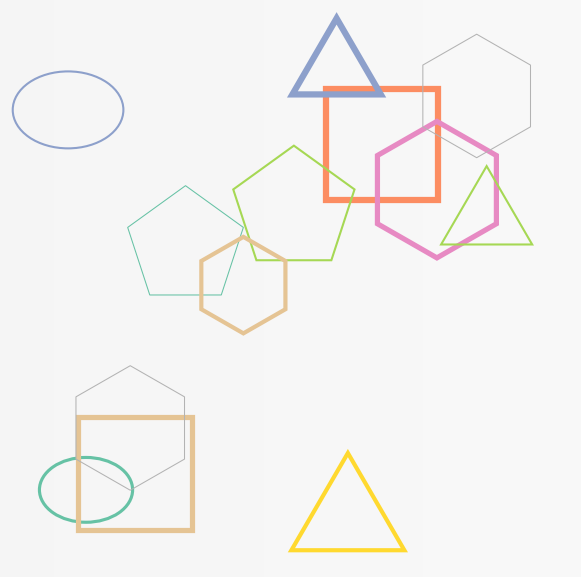[{"shape": "oval", "thickness": 1.5, "radius": 0.4, "center": [0.148, 0.151]}, {"shape": "pentagon", "thickness": 0.5, "radius": 0.52, "center": [0.319, 0.573]}, {"shape": "square", "thickness": 3, "radius": 0.48, "center": [0.658, 0.748]}, {"shape": "triangle", "thickness": 3, "radius": 0.44, "center": [0.579, 0.88]}, {"shape": "oval", "thickness": 1, "radius": 0.48, "center": [0.117, 0.809]}, {"shape": "hexagon", "thickness": 2.5, "radius": 0.59, "center": [0.752, 0.671]}, {"shape": "pentagon", "thickness": 1, "radius": 0.55, "center": [0.506, 0.637]}, {"shape": "triangle", "thickness": 1, "radius": 0.45, "center": [0.837, 0.621]}, {"shape": "triangle", "thickness": 2, "radius": 0.56, "center": [0.599, 0.102]}, {"shape": "hexagon", "thickness": 2, "radius": 0.42, "center": [0.419, 0.505]}, {"shape": "square", "thickness": 2.5, "radius": 0.49, "center": [0.232, 0.18]}, {"shape": "hexagon", "thickness": 0.5, "radius": 0.53, "center": [0.82, 0.833]}, {"shape": "hexagon", "thickness": 0.5, "radius": 0.54, "center": [0.224, 0.258]}]